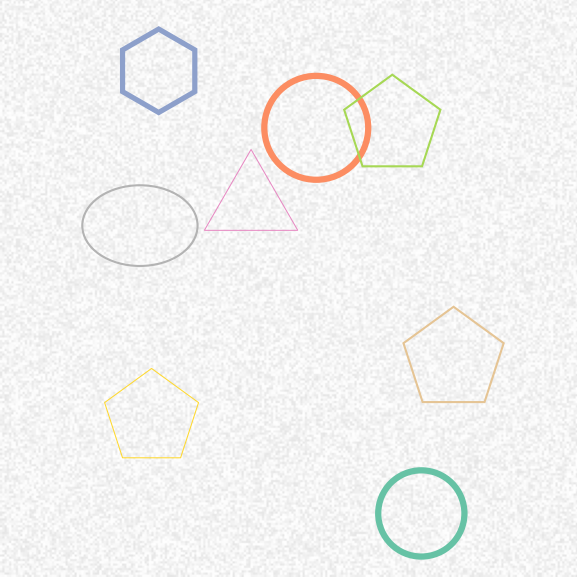[{"shape": "circle", "thickness": 3, "radius": 0.37, "center": [0.73, 0.11]}, {"shape": "circle", "thickness": 3, "radius": 0.45, "center": [0.548, 0.778]}, {"shape": "hexagon", "thickness": 2.5, "radius": 0.36, "center": [0.275, 0.877]}, {"shape": "triangle", "thickness": 0.5, "radius": 0.47, "center": [0.435, 0.647]}, {"shape": "pentagon", "thickness": 1, "radius": 0.44, "center": [0.679, 0.782]}, {"shape": "pentagon", "thickness": 0.5, "radius": 0.43, "center": [0.262, 0.276]}, {"shape": "pentagon", "thickness": 1, "radius": 0.46, "center": [0.785, 0.377]}, {"shape": "oval", "thickness": 1, "radius": 0.5, "center": [0.242, 0.608]}]